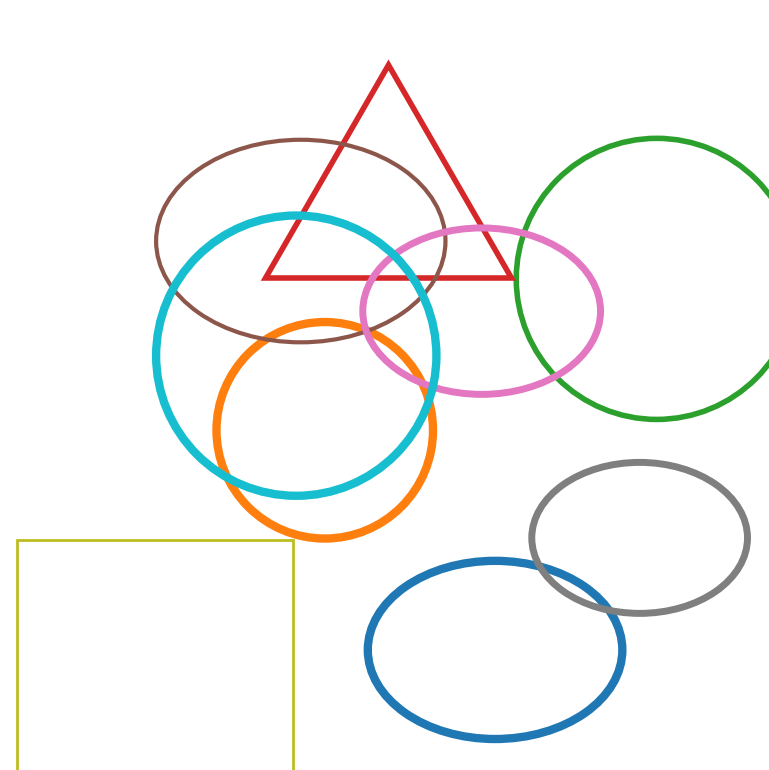[{"shape": "oval", "thickness": 3, "radius": 0.83, "center": [0.643, 0.156]}, {"shape": "circle", "thickness": 3, "radius": 0.7, "center": [0.422, 0.441]}, {"shape": "circle", "thickness": 2, "radius": 0.91, "center": [0.853, 0.638]}, {"shape": "triangle", "thickness": 2, "radius": 0.92, "center": [0.505, 0.731]}, {"shape": "oval", "thickness": 1.5, "radius": 0.94, "center": [0.391, 0.687]}, {"shape": "oval", "thickness": 2.5, "radius": 0.77, "center": [0.626, 0.596]}, {"shape": "oval", "thickness": 2.5, "radius": 0.7, "center": [0.831, 0.301]}, {"shape": "square", "thickness": 1, "radius": 0.9, "center": [0.202, 0.119]}, {"shape": "circle", "thickness": 3, "radius": 0.91, "center": [0.385, 0.538]}]